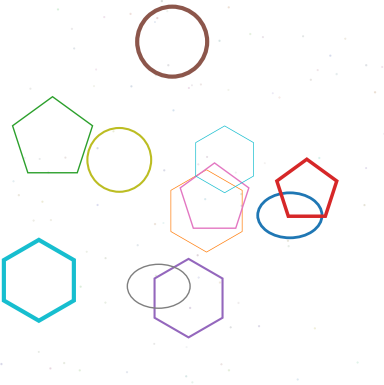[{"shape": "oval", "thickness": 2, "radius": 0.42, "center": [0.753, 0.441]}, {"shape": "hexagon", "thickness": 0.5, "radius": 0.53, "center": [0.536, 0.452]}, {"shape": "pentagon", "thickness": 1, "radius": 0.55, "center": [0.136, 0.64]}, {"shape": "pentagon", "thickness": 2.5, "radius": 0.41, "center": [0.797, 0.505]}, {"shape": "hexagon", "thickness": 1.5, "radius": 0.51, "center": [0.49, 0.226]}, {"shape": "circle", "thickness": 3, "radius": 0.45, "center": [0.447, 0.892]}, {"shape": "pentagon", "thickness": 1, "radius": 0.47, "center": [0.557, 0.483]}, {"shape": "oval", "thickness": 1, "radius": 0.41, "center": [0.412, 0.256]}, {"shape": "circle", "thickness": 1.5, "radius": 0.41, "center": [0.31, 0.585]}, {"shape": "hexagon", "thickness": 0.5, "radius": 0.43, "center": [0.583, 0.586]}, {"shape": "hexagon", "thickness": 3, "radius": 0.52, "center": [0.101, 0.272]}]